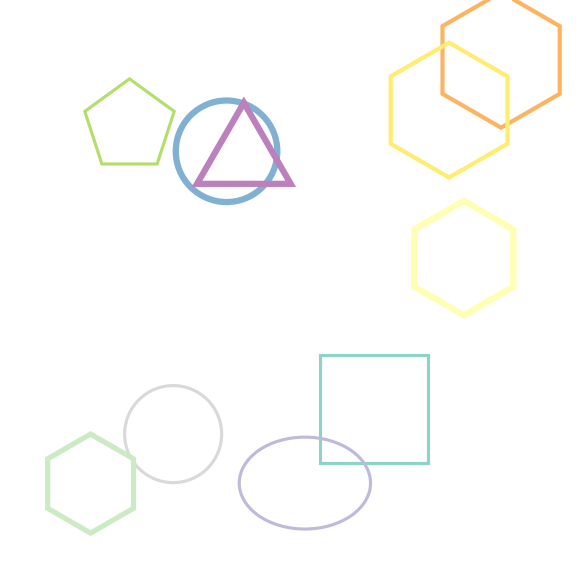[{"shape": "square", "thickness": 1.5, "radius": 0.47, "center": [0.648, 0.291]}, {"shape": "hexagon", "thickness": 3, "radius": 0.5, "center": [0.803, 0.552]}, {"shape": "oval", "thickness": 1.5, "radius": 0.57, "center": [0.528, 0.163]}, {"shape": "circle", "thickness": 3, "radius": 0.44, "center": [0.392, 0.737]}, {"shape": "hexagon", "thickness": 2, "radius": 0.59, "center": [0.868, 0.895]}, {"shape": "pentagon", "thickness": 1.5, "radius": 0.41, "center": [0.224, 0.781]}, {"shape": "circle", "thickness": 1.5, "radius": 0.42, "center": [0.3, 0.247]}, {"shape": "triangle", "thickness": 3, "radius": 0.47, "center": [0.422, 0.728]}, {"shape": "hexagon", "thickness": 2.5, "radius": 0.43, "center": [0.157, 0.162]}, {"shape": "hexagon", "thickness": 2, "radius": 0.58, "center": [0.778, 0.809]}]